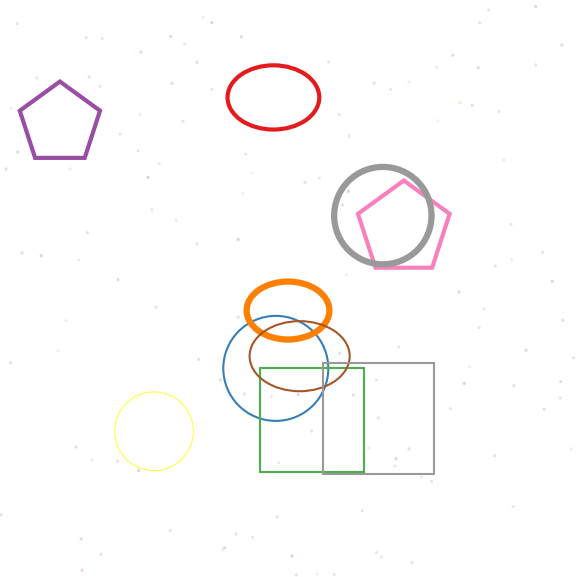[{"shape": "oval", "thickness": 2, "radius": 0.4, "center": [0.473, 0.83]}, {"shape": "circle", "thickness": 1, "radius": 0.45, "center": [0.478, 0.361]}, {"shape": "square", "thickness": 1, "radius": 0.45, "center": [0.54, 0.272]}, {"shape": "pentagon", "thickness": 2, "radius": 0.37, "center": [0.104, 0.785]}, {"shape": "oval", "thickness": 3, "radius": 0.36, "center": [0.499, 0.461]}, {"shape": "circle", "thickness": 0.5, "radius": 0.34, "center": [0.267, 0.252]}, {"shape": "oval", "thickness": 1, "radius": 0.43, "center": [0.519, 0.382]}, {"shape": "pentagon", "thickness": 2, "radius": 0.42, "center": [0.699, 0.603]}, {"shape": "circle", "thickness": 3, "radius": 0.42, "center": [0.663, 0.626]}, {"shape": "square", "thickness": 1, "radius": 0.48, "center": [0.656, 0.275]}]